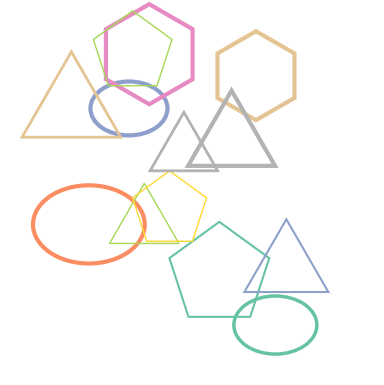[{"shape": "oval", "thickness": 2.5, "radius": 0.54, "center": [0.715, 0.156]}, {"shape": "pentagon", "thickness": 1.5, "radius": 0.68, "center": [0.57, 0.287]}, {"shape": "oval", "thickness": 3, "radius": 0.73, "center": [0.231, 0.417]}, {"shape": "oval", "thickness": 3, "radius": 0.5, "center": [0.335, 0.718]}, {"shape": "triangle", "thickness": 1.5, "radius": 0.63, "center": [0.744, 0.304]}, {"shape": "hexagon", "thickness": 3, "radius": 0.65, "center": [0.388, 0.859]}, {"shape": "triangle", "thickness": 1, "radius": 0.52, "center": [0.375, 0.42]}, {"shape": "pentagon", "thickness": 1, "radius": 0.54, "center": [0.345, 0.864]}, {"shape": "pentagon", "thickness": 1, "radius": 0.5, "center": [0.44, 0.455]}, {"shape": "triangle", "thickness": 2, "radius": 0.74, "center": [0.185, 0.718]}, {"shape": "hexagon", "thickness": 3, "radius": 0.58, "center": [0.665, 0.803]}, {"shape": "triangle", "thickness": 3, "radius": 0.65, "center": [0.601, 0.634]}, {"shape": "triangle", "thickness": 2, "radius": 0.51, "center": [0.478, 0.607]}]